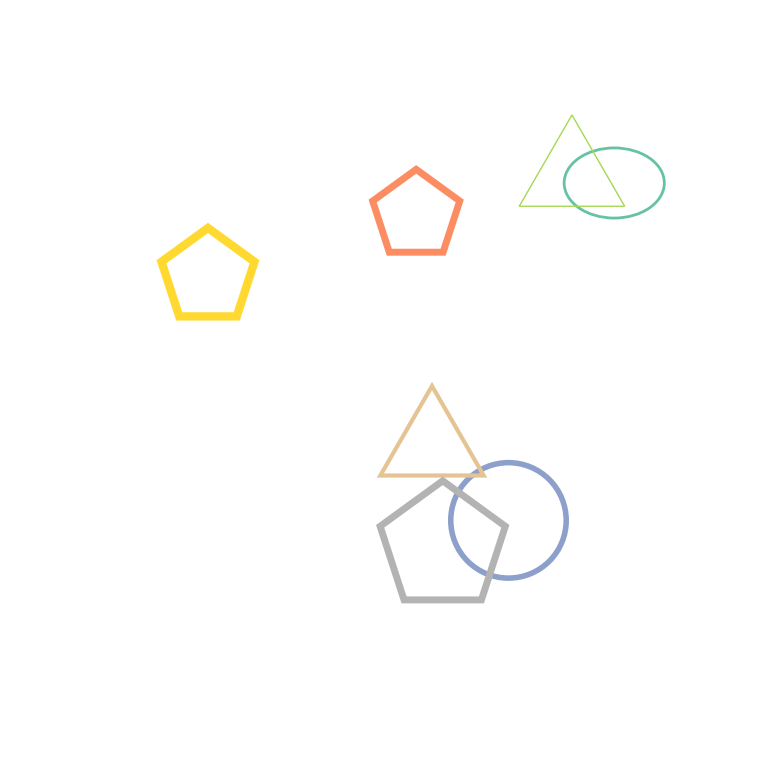[{"shape": "oval", "thickness": 1, "radius": 0.33, "center": [0.798, 0.762]}, {"shape": "pentagon", "thickness": 2.5, "radius": 0.3, "center": [0.541, 0.721]}, {"shape": "circle", "thickness": 2, "radius": 0.37, "center": [0.66, 0.324]}, {"shape": "triangle", "thickness": 0.5, "radius": 0.4, "center": [0.743, 0.772]}, {"shape": "pentagon", "thickness": 3, "radius": 0.32, "center": [0.27, 0.64]}, {"shape": "triangle", "thickness": 1.5, "radius": 0.39, "center": [0.561, 0.421]}, {"shape": "pentagon", "thickness": 2.5, "radius": 0.43, "center": [0.575, 0.29]}]